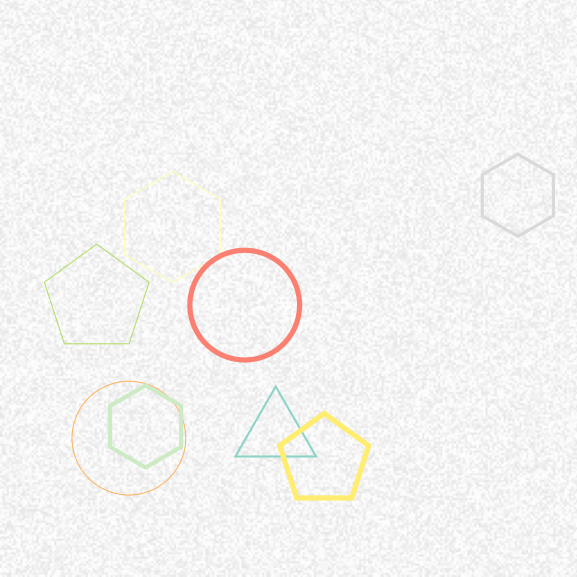[{"shape": "triangle", "thickness": 1, "radius": 0.4, "center": [0.477, 0.249]}, {"shape": "hexagon", "thickness": 0.5, "radius": 0.48, "center": [0.299, 0.606]}, {"shape": "circle", "thickness": 2.5, "radius": 0.47, "center": [0.424, 0.471]}, {"shape": "circle", "thickness": 0.5, "radius": 0.49, "center": [0.223, 0.24]}, {"shape": "pentagon", "thickness": 0.5, "radius": 0.48, "center": [0.167, 0.481]}, {"shape": "hexagon", "thickness": 1.5, "radius": 0.36, "center": [0.897, 0.661]}, {"shape": "hexagon", "thickness": 2, "radius": 0.36, "center": [0.252, 0.261]}, {"shape": "pentagon", "thickness": 2.5, "radius": 0.4, "center": [0.561, 0.202]}]